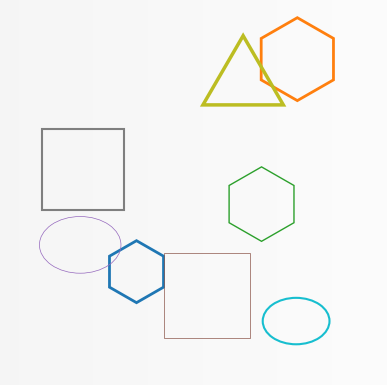[{"shape": "hexagon", "thickness": 2, "radius": 0.4, "center": [0.352, 0.294]}, {"shape": "hexagon", "thickness": 2, "radius": 0.54, "center": [0.767, 0.846]}, {"shape": "hexagon", "thickness": 1, "radius": 0.48, "center": [0.675, 0.47]}, {"shape": "oval", "thickness": 0.5, "radius": 0.53, "center": [0.207, 0.364]}, {"shape": "square", "thickness": 0.5, "radius": 0.55, "center": [0.535, 0.233]}, {"shape": "square", "thickness": 1.5, "radius": 0.53, "center": [0.214, 0.559]}, {"shape": "triangle", "thickness": 2.5, "radius": 0.6, "center": [0.627, 0.787]}, {"shape": "oval", "thickness": 1.5, "radius": 0.43, "center": [0.764, 0.166]}]